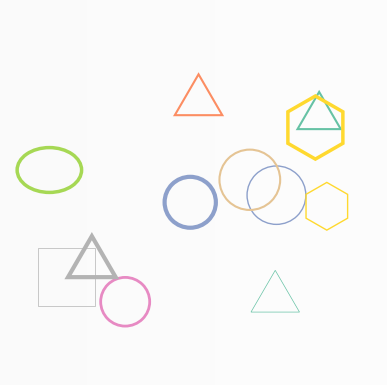[{"shape": "triangle", "thickness": 1.5, "radius": 0.32, "center": [0.824, 0.697]}, {"shape": "triangle", "thickness": 0.5, "radius": 0.36, "center": [0.71, 0.226]}, {"shape": "triangle", "thickness": 1.5, "radius": 0.35, "center": [0.512, 0.736]}, {"shape": "circle", "thickness": 3, "radius": 0.33, "center": [0.491, 0.475]}, {"shape": "circle", "thickness": 1, "radius": 0.38, "center": [0.713, 0.493]}, {"shape": "circle", "thickness": 2, "radius": 0.32, "center": [0.323, 0.216]}, {"shape": "oval", "thickness": 2.5, "radius": 0.42, "center": [0.127, 0.558]}, {"shape": "hexagon", "thickness": 2.5, "radius": 0.41, "center": [0.814, 0.669]}, {"shape": "hexagon", "thickness": 1, "radius": 0.31, "center": [0.843, 0.464]}, {"shape": "circle", "thickness": 1.5, "radius": 0.39, "center": [0.645, 0.533]}, {"shape": "square", "thickness": 0.5, "radius": 0.37, "center": [0.172, 0.28]}, {"shape": "triangle", "thickness": 3, "radius": 0.35, "center": [0.237, 0.316]}]